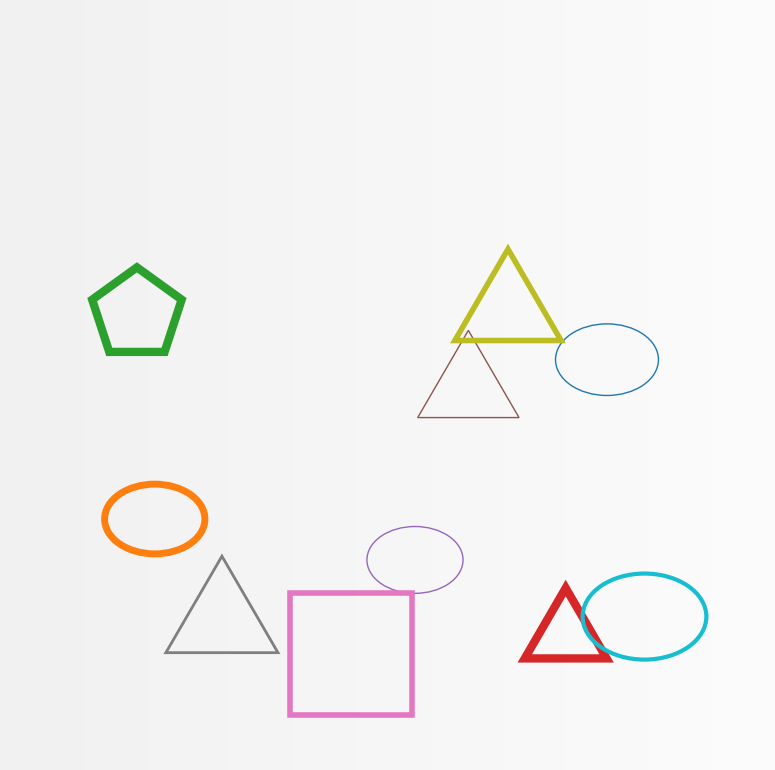[{"shape": "oval", "thickness": 0.5, "radius": 0.33, "center": [0.783, 0.533]}, {"shape": "oval", "thickness": 2.5, "radius": 0.32, "center": [0.2, 0.326]}, {"shape": "pentagon", "thickness": 3, "radius": 0.3, "center": [0.177, 0.592]}, {"shape": "triangle", "thickness": 3, "radius": 0.3, "center": [0.73, 0.175]}, {"shape": "oval", "thickness": 0.5, "radius": 0.31, "center": [0.535, 0.273]}, {"shape": "triangle", "thickness": 0.5, "radius": 0.38, "center": [0.604, 0.495]}, {"shape": "square", "thickness": 2, "radius": 0.39, "center": [0.452, 0.151]}, {"shape": "triangle", "thickness": 1, "radius": 0.42, "center": [0.286, 0.194]}, {"shape": "triangle", "thickness": 2, "radius": 0.4, "center": [0.655, 0.597]}, {"shape": "oval", "thickness": 1.5, "radius": 0.4, "center": [0.832, 0.199]}]